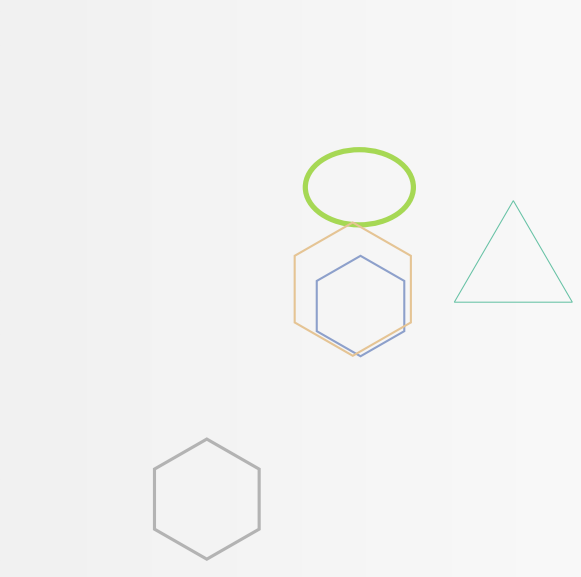[{"shape": "triangle", "thickness": 0.5, "radius": 0.59, "center": [0.883, 0.534]}, {"shape": "hexagon", "thickness": 1, "radius": 0.43, "center": [0.62, 0.469]}, {"shape": "oval", "thickness": 2.5, "radius": 0.46, "center": [0.618, 0.675]}, {"shape": "hexagon", "thickness": 1, "radius": 0.58, "center": [0.607, 0.498]}, {"shape": "hexagon", "thickness": 1.5, "radius": 0.52, "center": [0.356, 0.135]}]